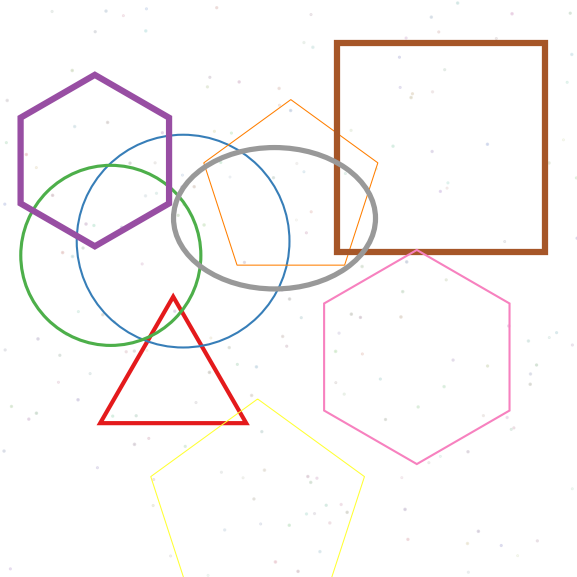[{"shape": "triangle", "thickness": 2, "radius": 0.73, "center": [0.3, 0.339]}, {"shape": "circle", "thickness": 1, "radius": 0.92, "center": [0.317, 0.582]}, {"shape": "circle", "thickness": 1.5, "radius": 0.78, "center": [0.192, 0.557]}, {"shape": "hexagon", "thickness": 3, "radius": 0.74, "center": [0.164, 0.721]}, {"shape": "pentagon", "thickness": 0.5, "radius": 0.79, "center": [0.504, 0.668]}, {"shape": "pentagon", "thickness": 0.5, "radius": 0.97, "center": [0.446, 0.114]}, {"shape": "square", "thickness": 3, "radius": 0.9, "center": [0.764, 0.744]}, {"shape": "hexagon", "thickness": 1, "radius": 0.93, "center": [0.722, 0.381]}, {"shape": "oval", "thickness": 2.5, "radius": 0.87, "center": [0.475, 0.621]}]